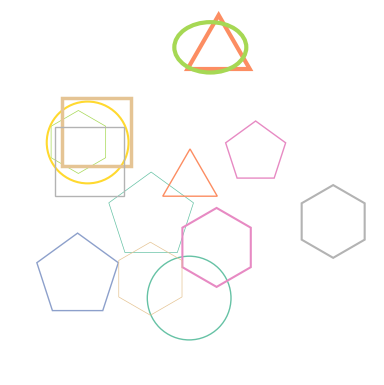[{"shape": "circle", "thickness": 1, "radius": 0.54, "center": [0.491, 0.226]}, {"shape": "pentagon", "thickness": 0.5, "radius": 0.58, "center": [0.393, 0.437]}, {"shape": "triangle", "thickness": 3, "radius": 0.47, "center": [0.568, 0.867]}, {"shape": "triangle", "thickness": 1, "radius": 0.41, "center": [0.494, 0.531]}, {"shape": "pentagon", "thickness": 1, "radius": 0.56, "center": [0.202, 0.283]}, {"shape": "hexagon", "thickness": 1.5, "radius": 0.51, "center": [0.563, 0.357]}, {"shape": "pentagon", "thickness": 1, "radius": 0.41, "center": [0.664, 0.604]}, {"shape": "oval", "thickness": 3, "radius": 0.47, "center": [0.546, 0.877]}, {"shape": "hexagon", "thickness": 0.5, "radius": 0.41, "center": [0.204, 0.631]}, {"shape": "circle", "thickness": 1.5, "radius": 0.53, "center": [0.228, 0.63]}, {"shape": "square", "thickness": 2.5, "radius": 0.45, "center": [0.251, 0.657]}, {"shape": "hexagon", "thickness": 0.5, "radius": 0.47, "center": [0.391, 0.276]}, {"shape": "hexagon", "thickness": 1.5, "radius": 0.47, "center": [0.865, 0.425]}, {"shape": "square", "thickness": 1, "radius": 0.45, "center": [0.232, 0.58]}]